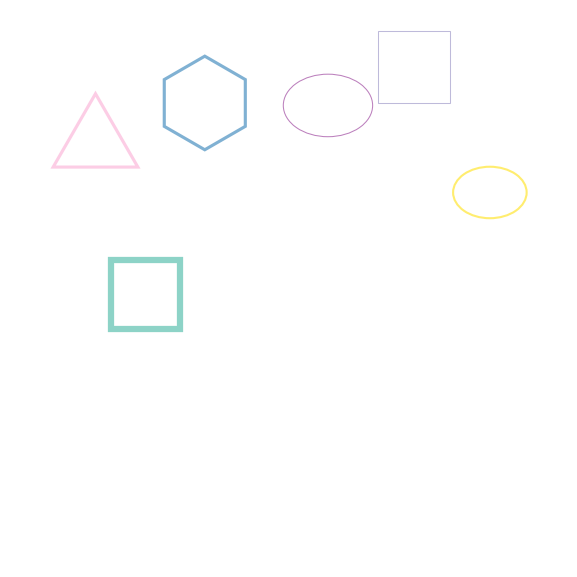[{"shape": "square", "thickness": 3, "radius": 0.3, "center": [0.251, 0.489]}, {"shape": "square", "thickness": 0.5, "radius": 0.31, "center": [0.716, 0.883]}, {"shape": "hexagon", "thickness": 1.5, "radius": 0.41, "center": [0.355, 0.821]}, {"shape": "triangle", "thickness": 1.5, "radius": 0.42, "center": [0.165, 0.752]}, {"shape": "oval", "thickness": 0.5, "radius": 0.39, "center": [0.568, 0.817]}, {"shape": "oval", "thickness": 1, "radius": 0.32, "center": [0.848, 0.666]}]